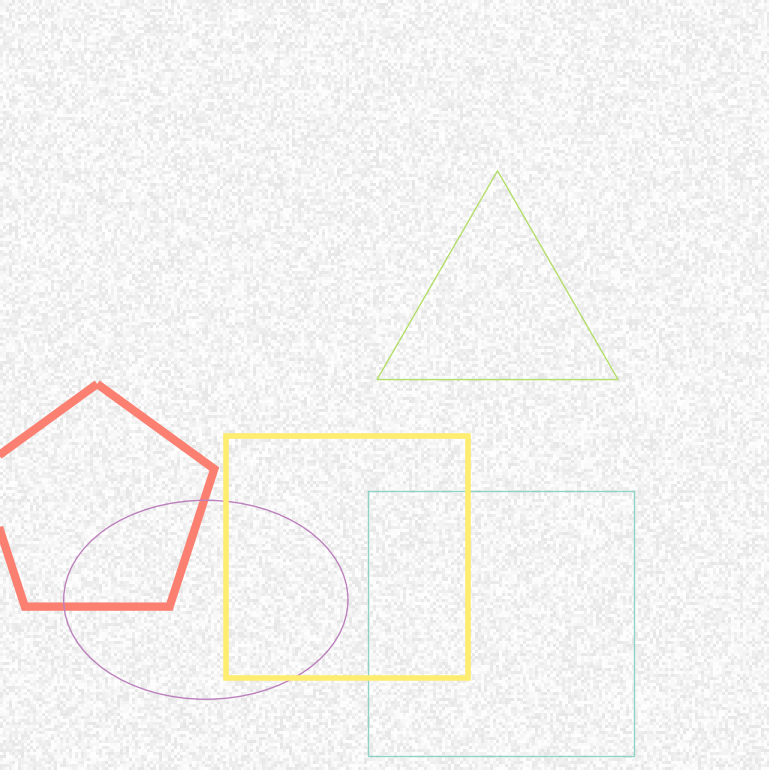[{"shape": "square", "thickness": 0.5, "radius": 0.86, "center": [0.65, 0.19]}, {"shape": "pentagon", "thickness": 3, "radius": 0.8, "center": [0.126, 0.342]}, {"shape": "triangle", "thickness": 0.5, "radius": 0.9, "center": [0.646, 0.597]}, {"shape": "oval", "thickness": 0.5, "radius": 0.92, "center": [0.267, 0.221]}, {"shape": "square", "thickness": 2, "radius": 0.79, "center": [0.45, 0.277]}]